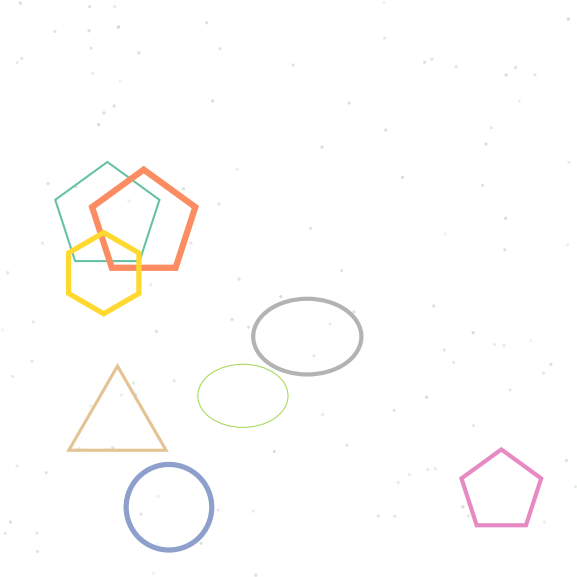[{"shape": "pentagon", "thickness": 1, "radius": 0.47, "center": [0.186, 0.624]}, {"shape": "pentagon", "thickness": 3, "radius": 0.47, "center": [0.249, 0.611]}, {"shape": "circle", "thickness": 2.5, "radius": 0.37, "center": [0.293, 0.121]}, {"shape": "pentagon", "thickness": 2, "radius": 0.36, "center": [0.868, 0.148]}, {"shape": "oval", "thickness": 0.5, "radius": 0.39, "center": [0.421, 0.314]}, {"shape": "hexagon", "thickness": 2.5, "radius": 0.35, "center": [0.18, 0.526]}, {"shape": "triangle", "thickness": 1.5, "radius": 0.49, "center": [0.203, 0.268]}, {"shape": "oval", "thickness": 2, "radius": 0.47, "center": [0.532, 0.416]}]